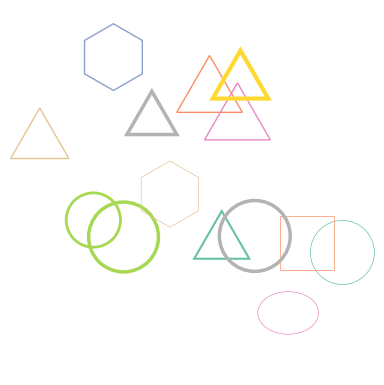[{"shape": "circle", "thickness": 0.5, "radius": 0.42, "center": [0.889, 0.344]}, {"shape": "triangle", "thickness": 1.5, "radius": 0.41, "center": [0.576, 0.369]}, {"shape": "square", "thickness": 0.5, "radius": 0.35, "center": [0.796, 0.37]}, {"shape": "triangle", "thickness": 1, "radius": 0.49, "center": [0.544, 0.757]}, {"shape": "hexagon", "thickness": 1, "radius": 0.43, "center": [0.295, 0.852]}, {"shape": "oval", "thickness": 0.5, "radius": 0.4, "center": [0.749, 0.187]}, {"shape": "triangle", "thickness": 1, "radius": 0.49, "center": [0.617, 0.686]}, {"shape": "circle", "thickness": 2, "radius": 0.35, "center": [0.242, 0.429]}, {"shape": "circle", "thickness": 2.5, "radius": 0.45, "center": [0.321, 0.384]}, {"shape": "triangle", "thickness": 3, "radius": 0.42, "center": [0.625, 0.786]}, {"shape": "hexagon", "thickness": 0.5, "radius": 0.43, "center": [0.441, 0.496]}, {"shape": "triangle", "thickness": 1, "radius": 0.44, "center": [0.103, 0.632]}, {"shape": "circle", "thickness": 2.5, "radius": 0.46, "center": [0.662, 0.387]}, {"shape": "triangle", "thickness": 2.5, "radius": 0.37, "center": [0.394, 0.688]}]